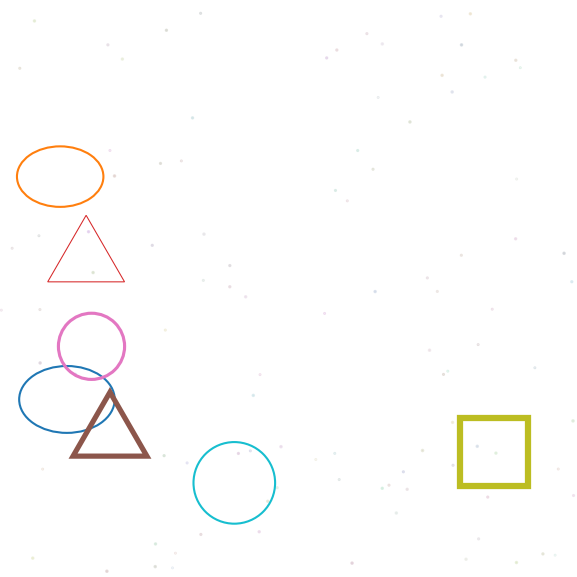[{"shape": "oval", "thickness": 1, "radius": 0.41, "center": [0.116, 0.307]}, {"shape": "oval", "thickness": 1, "radius": 0.37, "center": [0.104, 0.693]}, {"shape": "triangle", "thickness": 0.5, "radius": 0.38, "center": [0.149, 0.55]}, {"shape": "triangle", "thickness": 2.5, "radius": 0.37, "center": [0.19, 0.246]}, {"shape": "circle", "thickness": 1.5, "radius": 0.29, "center": [0.158, 0.399]}, {"shape": "square", "thickness": 3, "radius": 0.3, "center": [0.855, 0.217]}, {"shape": "circle", "thickness": 1, "radius": 0.35, "center": [0.406, 0.163]}]